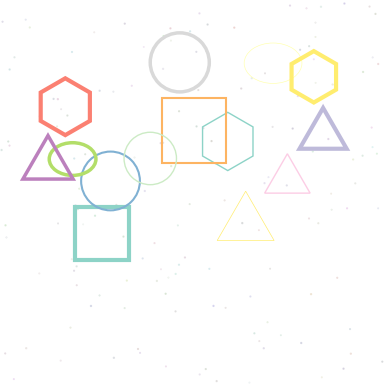[{"shape": "square", "thickness": 3, "radius": 0.35, "center": [0.265, 0.394]}, {"shape": "hexagon", "thickness": 1, "radius": 0.38, "center": [0.592, 0.633]}, {"shape": "oval", "thickness": 0.5, "radius": 0.38, "center": [0.709, 0.836]}, {"shape": "triangle", "thickness": 3, "radius": 0.35, "center": [0.839, 0.649]}, {"shape": "hexagon", "thickness": 3, "radius": 0.37, "center": [0.17, 0.723]}, {"shape": "circle", "thickness": 1.5, "radius": 0.38, "center": [0.287, 0.53]}, {"shape": "square", "thickness": 1.5, "radius": 0.42, "center": [0.504, 0.661]}, {"shape": "oval", "thickness": 2.5, "radius": 0.3, "center": [0.189, 0.587]}, {"shape": "triangle", "thickness": 1, "radius": 0.34, "center": [0.746, 0.532]}, {"shape": "circle", "thickness": 2.5, "radius": 0.38, "center": [0.467, 0.838]}, {"shape": "triangle", "thickness": 2.5, "radius": 0.38, "center": [0.125, 0.573]}, {"shape": "circle", "thickness": 1, "radius": 0.34, "center": [0.39, 0.588]}, {"shape": "hexagon", "thickness": 3, "radius": 0.33, "center": [0.815, 0.8]}, {"shape": "triangle", "thickness": 0.5, "radius": 0.43, "center": [0.638, 0.418]}]